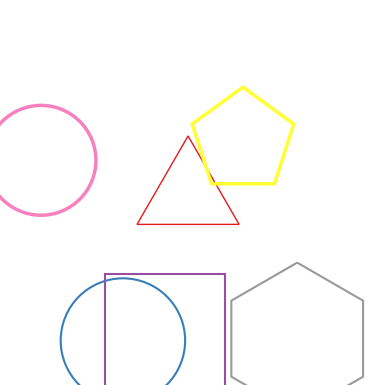[{"shape": "triangle", "thickness": 1, "radius": 0.77, "center": [0.488, 0.494]}, {"shape": "circle", "thickness": 1.5, "radius": 0.81, "center": [0.319, 0.115]}, {"shape": "square", "thickness": 1.5, "radius": 0.78, "center": [0.428, 0.133]}, {"shape": "pentagon", "thickness": 2.5, "radius": 0.69, "center": [0.631, 0.635]}, {"shape": "circle", "thickness": 2.5, "radius": 0.71, "center": [0.107, 0.584]}, {"shape": "hexagon", "thickness": 1.5, "radius": 0.99, "center": [0.772, 0.12]}]